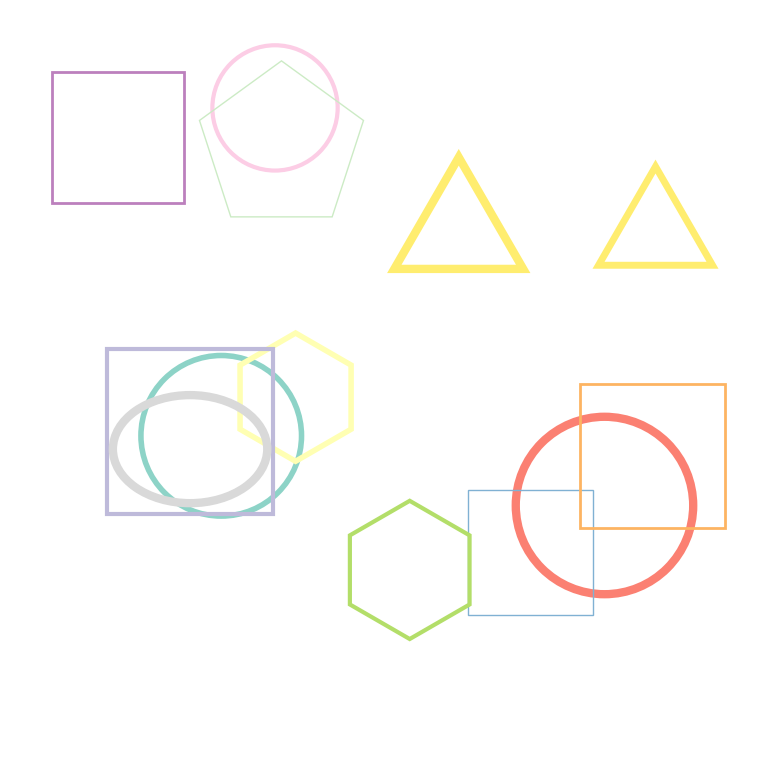[{"shape": "circle", "thickness": 2, "radius": 0.52, "center": [0.287, 0.434]}, {"shape": "hexagon", "thickness": 2, "radius": 0.42, "center": [0.384, 0.484]}, {"shape": "square", "thickness": 1.5, "radius": 0.54, "center": [0.247, 0.44]}, {"shape": "circle", "thickness": 3, "radius": 0.58, "center": [0.785, 0.344]}, {"shape": "square", "thickness": 0.5, "radius": 0.41, "center": [0.689, 0.283]}, {"shape": "square", "thickness": 1, "radius": 0.47, "center": [0.847, 0.408]}, {"shape": "hexagon", "thickness": 1.5, "radius": 0.45, "center": [0.532, 0.26]}, {"shape": "circle", "thickness": 1.5, "radius": 0.41, "center": [0.357, 0.86]}, {"shape": "oval", "thickness": 3, "radius": 0.5, "center": [0.247, 0.417]}, {"shape": "square", "thickness": 1, "radius": 0.43, "center": [0.153, 0.822]}, {"shape": "pentagon", "thickness": 0.5, "radius": 0.56, "center": [0.366, 0.809]}, {"shape": "triangle", "thickness": 2.5, "radius": 0.43, "center": [0.851, 0.698]}, {"shape": "triangle", "thickness": 3, "radius": 0.48, "center": [0.596, 0.699]}]